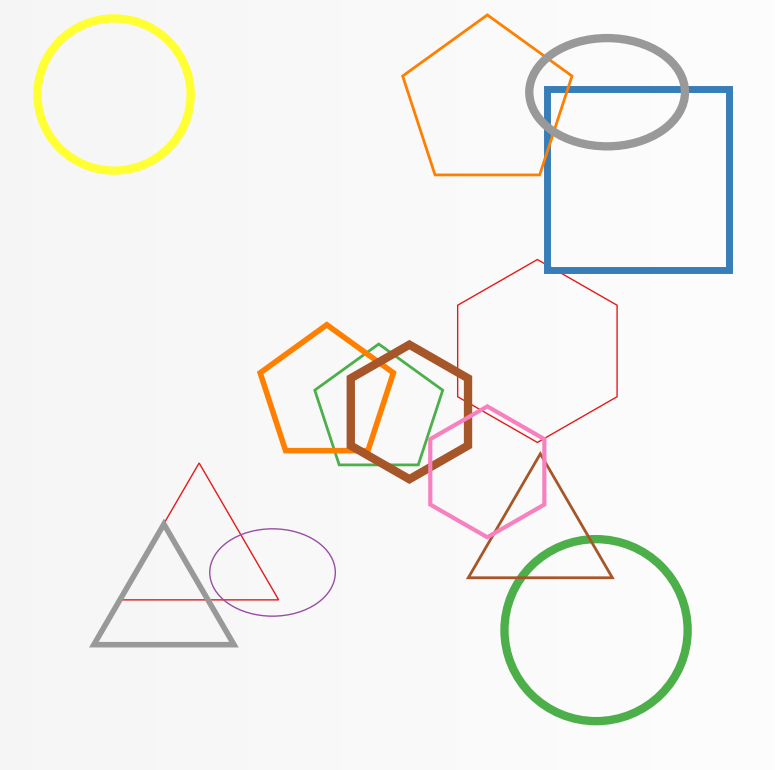[{"shape": "hexagon", "thickness": 0.5, "radius": 0.59, "center": [0.693, 0.544]}, {"shape": "triangle", "thickness": 0.5, "radius": 0.59, "center": [0.257, 0.28]}, {"shape": "square", "thickness": 2.5, "radius": 0.59, "center": [0.823, 0.767]}, {"shape": "circle", "thickness": 3, "radius": 0.59, "center": [0.769, 0.182]}, {"shape": "pentagon", "thickness": 1, "radius": 0.43, "center": [0.489, 0.466]}, {"shape": "oval", "thickness": 0.5, "radius": 0.41, "center": [0.352, 0.257]}, {"shape": "pentagon", "thickness": 1, "radius": 0.57, "center": [0.629, 0.866]}, {"shape": "pentagon", "thickness": 2, "radius": 0.45, "center": [0.422, 0.488]}, {"shape": "circle", "thickness": 3, "radius": 0.49, "center": [0.147, 0.877]}, {"shape": "triangle", "thickness": 1, "radius": 0.54, "center": [0.697, 0.303]}, {"shape": "hexagon", "thickness": 3, "radius": 0.44, "center": [0.528, 0.465]}, {"shape": "hexagon", "thickness": 1.5, "radius": 0.42, "center": [0.629, 0.387]}, {"shape": "triangle", "thickness": 2, "radius": 0.52, "center": [0.211, 0.215]}, {"shape": "oval", "thickness": 3, "radius": 0.5, "center": [0.783, 0.88]}]